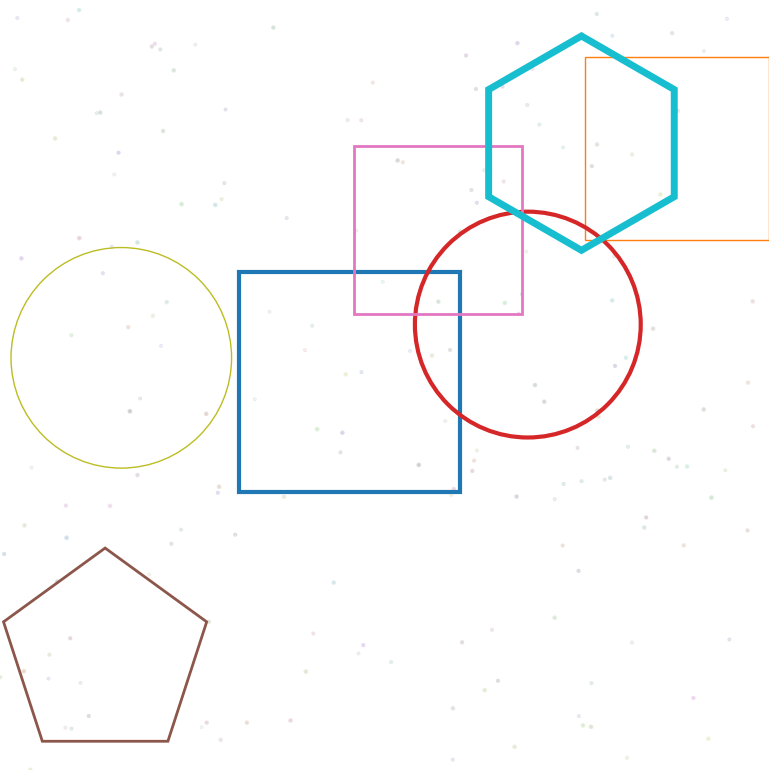[{"shape": "square", "thickness": 1.5, "radius": 0.71, "center": [0.454, 0.504]}, {"shape": "square", "thickness": 0.5, "radius": 0.6, "center": [0.879, 0.807]}, {"shape": "circle", "thickness": 1.5, "radius": 0.73, "center": [0.685, 0.578]}, {"shape": "pentagon", "thickness": 1, "radius": 0.69, "center": [0.137, 0.15]}, {"shape": "square", "thickness": 1, "radius": 0.54, "center": [0.568, 0.701]}, {"shape": "circle", "thickness": 0.5, "radius": 0.72, "center": [0.158, 0.535]}, {"shape": "hexagon", "thickness": 2.5, "radius": 0.7, "center": [0.755, 0.814]}]